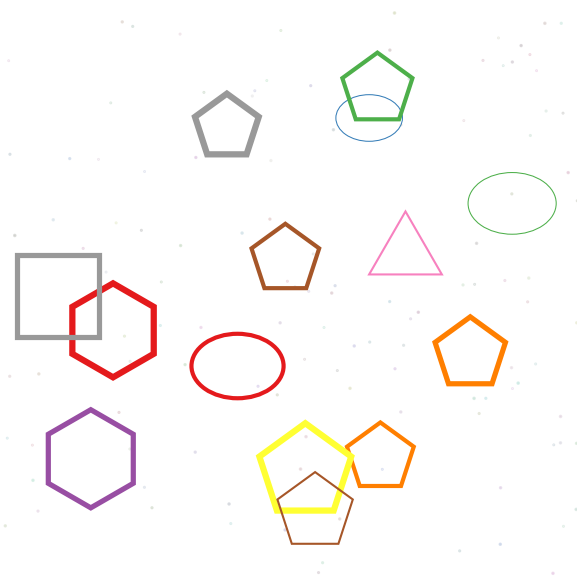[{"shape": "hexagon", "thickness": 3, "radius": 0.41, "center": [0.196, 0.427]}, {"shape": "oval", "thickness": 2, "radius": 0.4, "center": [0.411, 0.365]}, {"shape": "oval", "thickness": 0.5, "radius": 0.29, "center": [0.639, 0.795]}, {"shape": "oval", "thickness": 0.5, "radius": 0.38, "center": [0.887, 0.647]}, {"shape": "pentagon", "thickness": 2, "radius": 0.32, "center": [0.654, 0.844]}, {"shape": "hexagon", "thickness": 2.5, "radius": 0.42, "center": [0.157, 0.205]}, {"shape": "pentagon", "thickness": 2, "radius": 0.3, "center": [0.659, 0.207]}, {"shape": "pentagon", "thickness": 2.5, "radius": 0.32, "center": [0.814, 0.386]}, {"shape": "pentagon", "thickness": 3, "radius": 0.42, "center": [0.529, 0.183]}, {"shape": "pentagon", "thickness": 2, "radius": 0.31, "center": [0.494, 0.55]}, {"shape": "pentagon", "thickness": 1, "radius": 0.34, "center": [0.546, 0.113]}, {"shape": "triangle", "thickness": 1, "radius": 0.36, "center": [0.702, 0.56]}, {"shape": "pentagon", "thickness": 3, "radius": 0.29, "center": [0.393, 0.779]}, {"shape": "square", "thickness": 2.5, "radius": 0.36, "center": [0.101, 0.487]}]